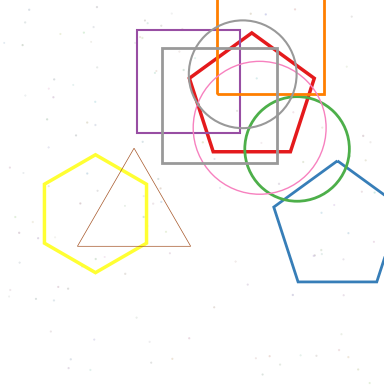[{"shape": "pentagon", "thickness": 2.5, "radius": 0.85, "center": [0.654, 0.744]}, {"shape": "pentagon", "thickness": 2, "radius": 0.87, "center": [0.876, 0.408]}, {"shape": "circle", "thickness": 2, "radius": 0.68, "center": [0.772, 0.613]}, {"shape": "square", "thickness": 1.5, "radius": 0.67, "center": [0.49, 0.789]}, {"shape": "square", "thickness": 2, "radius": 0.69, "center": [0.704, 0.896]}, {"shape": "hexagon", "thickness": 2.5, "radius": 0.77, "center": [0.248, 0.445]}, {"shape": "triangle", "thickness": 0.5, "radius": 0.85, "center": [0.348, 0.445]}, {"shape": "circle", "thickness": 1, "radius": 0.86, "center": [0.674, 0.668]}, {"shape": "square", "thickness": 2, "radius": 0.75, "center": [0.571, 0.725]}, {"shape": "circle", "thickness": 1.5, "radius": 0.7, "center": [0.63, 0.807]}]